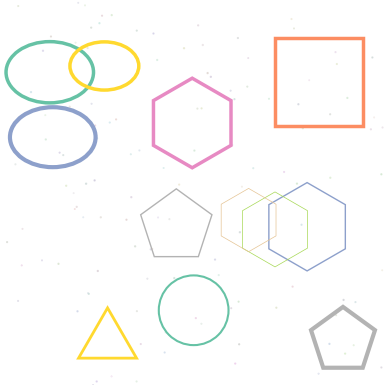[{"shape": "oval", "thickness": 2.5, "radius": 0.57, "center": [0.129, 0.812]}, {"shape": "circle", "thickness": 1.5, "radius": 0.45, "center": [0.503, 0.194]}, {"shape": "square", "thickness": 2.5, "radius": 0.57, "center": [0.829, 0.787]}, {"shape": "oval", "thickness": 3, "radius": 0.56, "center": [0.137, 0.644]}, {"shape": "hexagon", "thickness": 1, "radius": 0.57, "center": [0.798, 0.411]}, {"shape": "hexagon", "thickness": 2.5, "radius": 0.58, "center": [0.499, 0.681]}, {"shape": "hexagon", "thickness": 0.5, "radius": 0.49, "center": [0.714, 0.404]}, {"shape": "oval", "thickness": 2.5, "radius": 0.45, "center": [0.271, 0.829]}, {"shape": "triangle", "thickness": 2, "radius": 0.43, "center": [0.279, 0.113]}, {"shape": "hexagon", "thickness": 0.5, "radius": 0.41, "center": [0.646, 0.428]}, {"shape": "pentagon", "thickness": 3, "radius": 0.44, "center": [0.891, 0.116]}, {"shape": "pentagon", "thickness": 1, "radius": 0.49, "center": [0.458, 0.412]}]